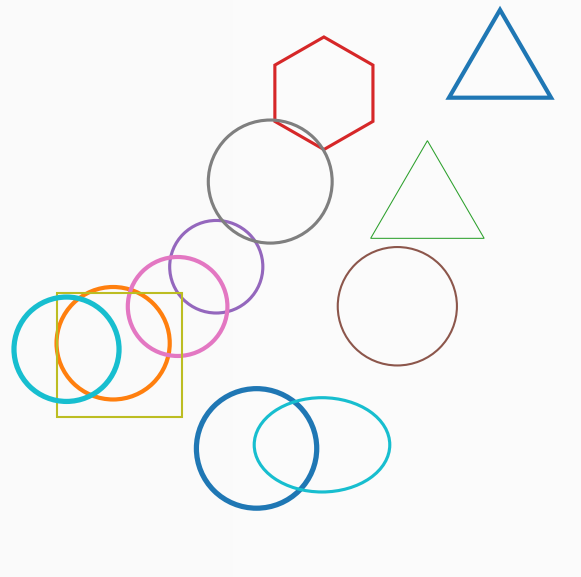[{"shape": "triangle", "thickness": 2, "radius": 0.51, "center": [0.86, 0.881]}, {"shape": "circle", "thickness": 2.5, "radius": 0.52, "center": [0.441, 0.223]}, {"shape": "circle", "thickness": 2, "radius": 0.49, "center": [0.195, 0.405]}, {"shape": "triangle", "thickness": 0.5, "radius": 0.56, "center": [0.735, 0.643]}, {"shape": "hexagon", "thickness": 1.5, "radius": 0.49, "center": [0.557, 0.838]}, {"shape": "circle", "thickness": 1.5, "radius": 0.4, "center": [0.372, 0.537]}, {"shape": "circle", "thickness": 1, "radius": 0.51, "center": [0.684, 0.469]}, {"shape": "circle", "thickness": 2, "radius": 0.43, "center": [0.306, 0.468]}, {"shape": "circle", "thickness": 1.5, "radius": 0.53, "center": [0.465, 0.685]}, {"shape": "square", "thickness": 1, "radius": 0.54, "center": [0.205, 0.385]}, {"shape": "circle", "thickness": 2.5, "radius": 0.45, "center": [0.114, 0.394]}, {"shape": "oval", "thickness": 1.5, "radius": 0.58, "center": [0.554, 0.229]}]